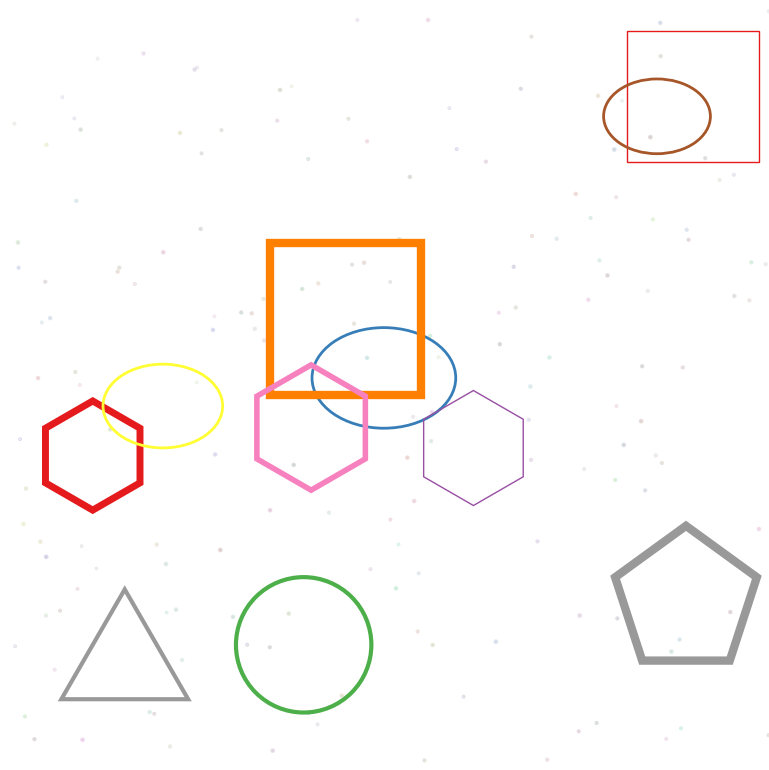[{"shape": "square", "thickness": 0.5, "radius": 0.43, "center": [0.9, 0.875]}, {"shape": "hexagon", "thickness": 2.5, "radius": 0.35, "center": [0.12, 0.408]}, {"shape": "oval", "thickness": 1, "radius": 0.47, "center": [0.499, 0.509]}, {"shape": "circle", "thickness": 1.5, "radius": 0.44, "center": [0.394, 0.163]}, {"shape": "hexagon", "thickness": 0.5, "radius": 0.37, "center": [0.615, 0.418]}, {"shape": "square", "thickness": 3, "radius": 0.49, "center": [0.448, 0.586]}, {"shape": "oval", "thickness": 1, "radius": 0.39, "center": [0.211, 0.473]}, {"shape": "oval", "thickness": 1, "radius": 0.35, "center": [0.853, 0.849]}, {"shape": "hexagon", "thickness": 2, "radius": 0.41, "center": [0.404, 0.445]}, {"shape": "pentagon", "thickness": 3, "radius": 0.48, "center": [0.891, 0.22]}, {"shape": "triangle", "thickness": 1.5, "radius": 0.48, "center": [0.162, 0.139]}]